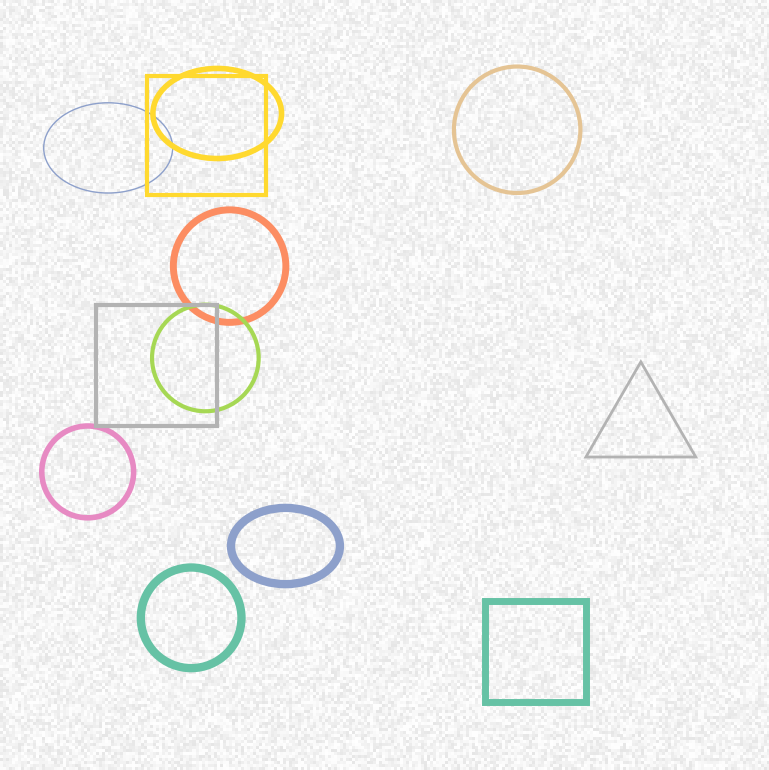[{"shape": "square", "thickness": 2.5, "radius": 0.33, "center": [0.695, 0.154]}, {"shape": "circle", "thickness": 3, "radius": 0.33, "center": [0.248, 0.198]}, {"shape": "circle", "thickness": 2.5, "radius": 0.37, "center": [0.298, 0.654]}, {"shape": "oval", "thickness": 0.5, "radius": 0.42, "center": [0.14, 0.808]}, {"shape": "oval", "thickness": 3, "radius": 0.35, "center": [0.371, 0.291]}, {"shape": "circle", "thickness": 2, "radius": 0.3, "center": [0.114, 0.387]}, {"shape": "circle", "thickness": 1.5, "radius": 0.35, "center": [0.267, 0.535]}, {"shape": "oval", "thickness": 2, "radius": 0.42, "center": [0.282, 0.853]}, {"shape": "square", "thickness": 1.5, "radius": 0.38, "center": [0.268, 0.824]}, {"shape": "circle", "thickness": 1.5, "radius": 0.41, "center": [0.672, 0.831]}, {"shape": "square", "thickness": 1.5, "radius": 0.39, "center": [0.203, 0.525]}, {"shape": "triangle", "thickness": 1, "radius": 0.41, "center": [0.832, 0.448]}]